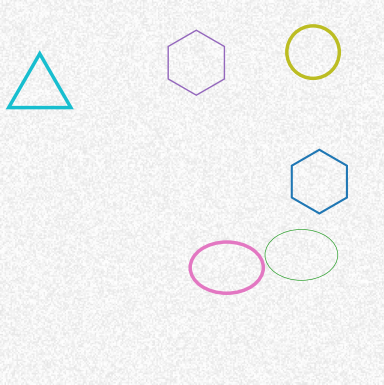[{"shape": "hexagon", "thickness": 1.5, "radius": 0.41, "center": [0.829, 0.528]}, {"shape": "oval", "thickness": 0.5, "radius": 0.47, "center": [0.783, 0.338]}, {"shape": "hexagon", "thickness": 1, "radius": 0.42, "center": [0.51, 0.837]}, {"shape": "oval", "thickness": 2.5, "radius": 0.48, "center": [0.589, 0.305]}, {"shape": "circle", "thickness": 2.5, "radius": 0.34, "center": [0.813, 0.865]}, {"shape": "triangle", "thickness": 2.5, "radius": 0.47, "center": [0.103, 0.767]}]